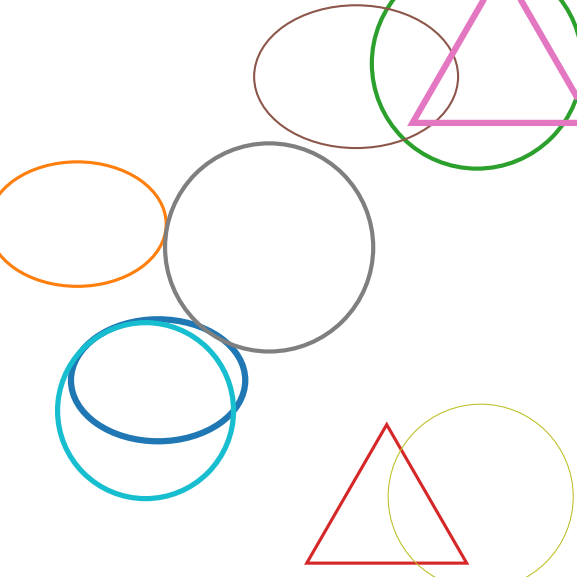[{"shape": "oval", "thickness": 3, "radius": 0.75, "center": [0.274, 0.341]}, {"shape": "oval", "thickness": 1.5, "radius": 0.77, "center": [0.134, 0.611]}, {"shape": "circle", "thickness": 2, "radius": 0.91, "center": [0.826, 0.889]}, {"shape": "triangle", "thickness": 1.5, "radius": 0.8, "center": [0.67, 0.104]}, {"shape": "oval", "thickness": 1, "radius": 0.88, "center": [0.617, 0.866]}, {"shape": "triangle", "thickness": 3, "radius": 0.9, "center": [0.87, 0.876]}, {"shape": "circle", "thickness": 2, "radius": 0.9, "center": [0.466, 0.571]}, {"shape": "circle", "thickness": 0.5, "radius": 0.8, "center": [0.832, 0.139]}, {"shape": "circle", "thickness": 2.5, "radius": 0.76, "center": [0.252, 0.288]}]